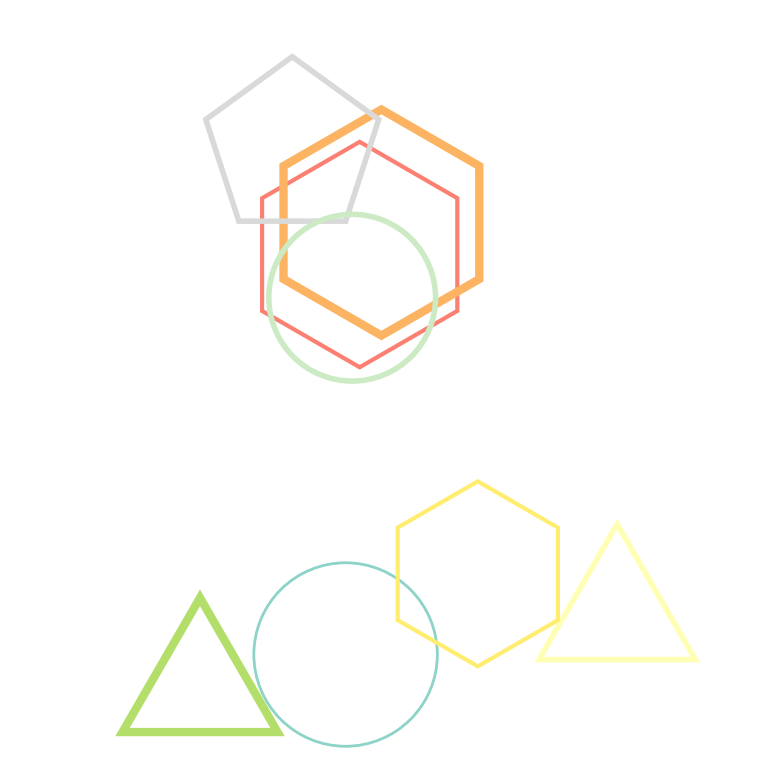[{"shape": "circle", "thickness": 1, "radius": 0.6, "center": [0.449, 0.15]}, {"shape": "triangle", "thickness": 2, "radius": 0.59, "center": [0.801, 0.202]}, {"shape": "hexagon", "thickness": 1.5, "radius": 0.73, "center": [0.467, 0.669]}, {"shape": "hexagon", "thickness": 3, "radius": 0.73, "center": [0.495, 0.711]}, {"shape": "triangle", "thickness": 3, "radius": 0.58, "center": [0.26, 0.107]}, {"shape": "pentagon", "thickness": 2, "radius": 0.59, "center": [0.38, 0.808]}, {"shape": "circle", "thickness": 2, "radius": 0.54, "center": [0.457, 0.613]}, {"shape": "hexagon", "thickness": 1.5, "radius": 0.6, "center": [0.621, 0.255]}]